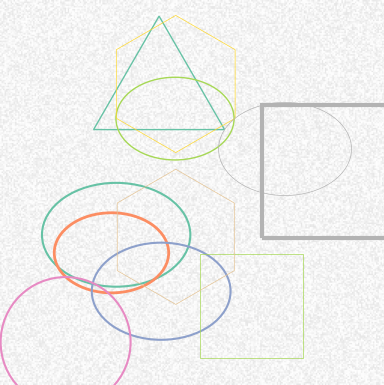[{"shape": "triangle", "thickness": 1, "radius": 0.98, "center": [0.413, 0.762]}, {"shape": "oval", "thickness": 1.5, "radius": 0.96, "center": [0.302, 0.39]}, {"shape": "oval", "thickness": 2, "radius": 0.74, "center": [0.289, 0.343]}, {"shape": "oval", "thickness": 1.5, "radius": 0.9, "center": [0.419, 0.244]}, {"shape": "circle", "thickness": 1.5, "radius": 0.84, "center": [0.17, 0.112]}, {"shape": "oval", "thickness": 1, "radius": 0.77, "center": [0.455, 0.692]}, {"shape": "square", "thickness": 0.5, "radius": 0.67, "center": [0.653, 0.204]}, {"shape": "hexagon", "thickness": 0.5, "radius": 0.89, "center": [0.456, 0.782]}, {"shape": "hexagon", "thickness": 0.5, "radius": 0.88, "center": [0.457, 0.385]}, {"shape": "square", "thickness": 3, "radius": 0.86, "center": [0.854, 0.554]}, {"shape": "oval", "thickness": 0.5, "radius": 0.86, "center": [0.74, 0.613]}]